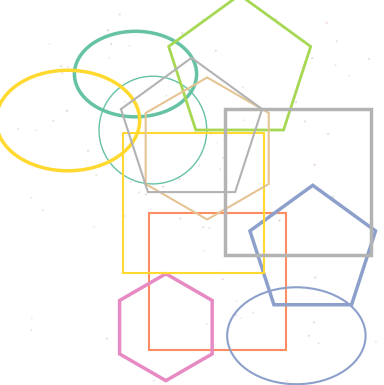[{"shape": "oval", "thickness": 2.5, "radius": 0.79, "center": [0.352, 0.808]}, {"shape": "circle", "thickness": 1, "radius": 0.7, "center": [0.397, 0.662]}, {"shape": "square", "thickness": 1.5, "radius": 0.89, "center": [0.565, 0.269]}, {"shape": "pentagon", "thickness": 2.5, "radius": 0.86, "center": [0.812, 0.347]}, {"shape": "oval", "thickness": 1.5, "radius": 0.9, "center": [0.77, 0.128]}, {"shape": "hexagon", "thickness": 2.5, "radius": 0.69, "center": [0.431, 0.15]}, {"shape": "pentagon", "thickness": 2, "radius": 0.97, "center": [0.623, 0.819]}, {"shape": "oval", "thickness": 2.5, "radius": 0.93, "center": [0.176, 0.687]}, {"shape": "square", "thickness": 1.5, "radius": 0.91, "center": [0.503, 0.474]}, {"shape": "hexagon", "thickness": 1.5, "radius": 0.92, "center": [0.538, 0.614]}, {"shape": "square", "thickness": 2.5, "radius": 0.95, "center": [0.774, 0.527]}, {"shape": "pentagon", "thickness": 1.5, "radius": 0.96, "center": [0.497, 0.657]}]